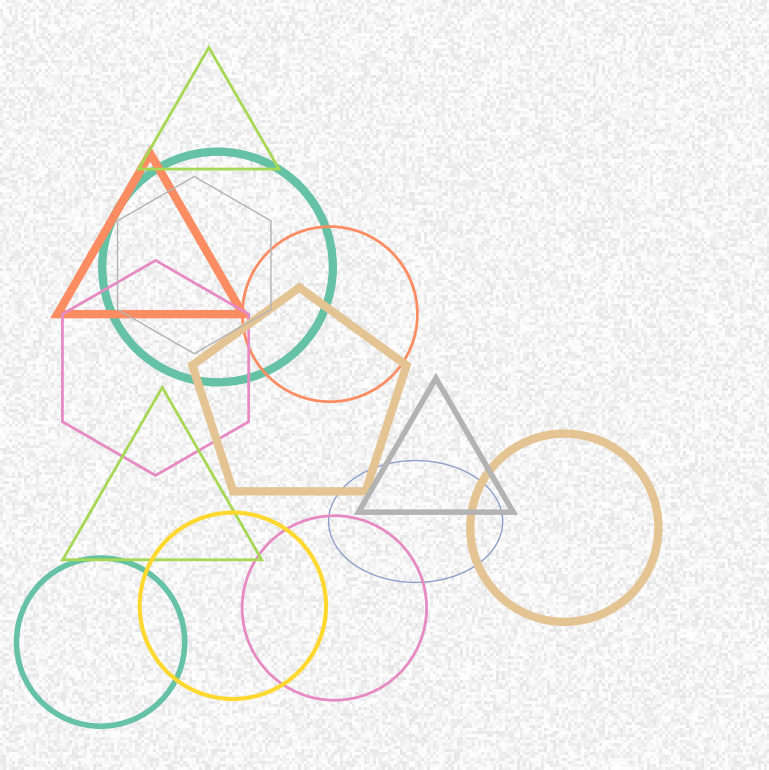[{"shape": "circle", "thickness": 3, "radius": 0.75, "center": [0.283, 0.653]}, {"shape": "circle", "thickness": 2, "radius": 0.55, "center": [0.131, 0.166]}, {"shape": "circle", "thickness": 1, "radius": 0.57, "center": [0.428, 0.592]}, {"shape": "triangle", "thickness": 3, "radius": 0.7, "center": [0.195, 0.662]}, {"shape": "oval", "thickness": 0.5, "radius": 0.57, "center": [0.54, 0.323]}, {"shape": "hexagon", "thickness": 1, "radius": 0.7, "center": [0.202, 0.522]}, {"shape": "circle", "thickness": 1, "radius": 0.6, "center": [0.434, 0.21]}, {"shape": "triangle", "thickness": 1, "radius": 0.53, "center": [0.271, 0.833]}, {"shape": "triangle", "thickness": 1, "radius": 0.75, "center": [0.211, 0.348]}, {"shape": "circle", "thickness": 1.5, "radius": 0.61, "center": [0.302, 0.213]}, {"shape": "pentagon", "thickness": 3, "radius": 0.73, "center": [0.389, 0.48]}, {"shape": "circle", "thickness": 3, "radius": 0.61, "center": [0.733, 0.315]}, {"shape": "hexagon", "thickness": 0.5, "radius": 0.58, "center": [0.252, 0.656]}, {"shape": "triangle", "thickness": 2, "radius": 0.58, "center": [0.566, 0.393]}]